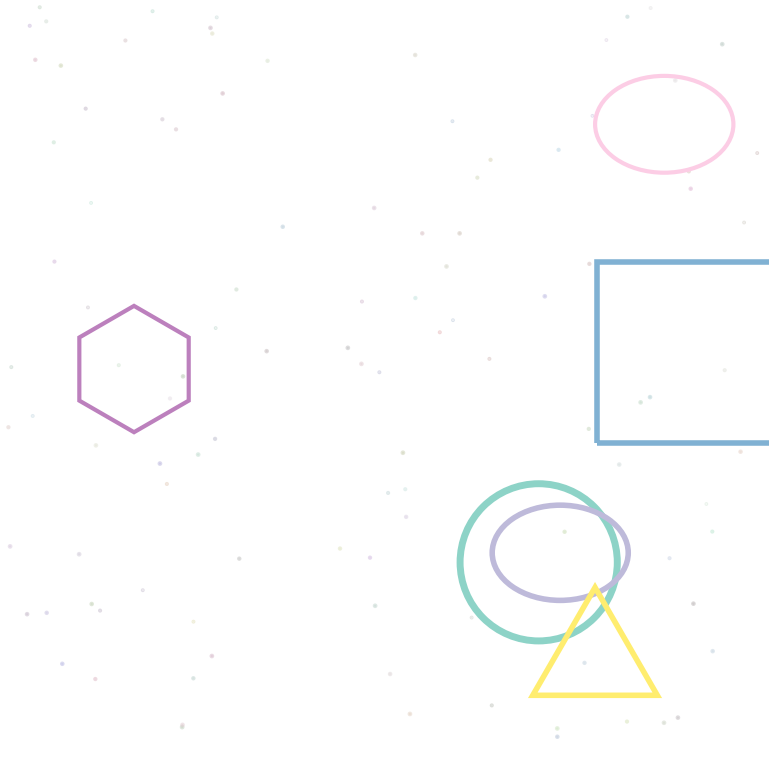[{"shape": "circle", "thickness": 2.5, "radius": 0.51, "center": [0.7, 0.27]}, {"shape": "oval", "thickness": 2, "radius": 0.44, "center": [0.728, 0.282]}, {"shape": "square", "thickness": 2, "radius": 0.59, "center": [0.893, 0.542]}, {"shape": "oval", "thickness": 1.5, "radius": 0.45, "center": [0.863, 0.839]}, {"shape": "hexagon", "thickness": 1.5, "radius": 0.41, "center": [0.174, 0.521]}, {"shape": "triangle", "thickness": 2, "radius": 0.47, "center": [0.773, 0.144]}]